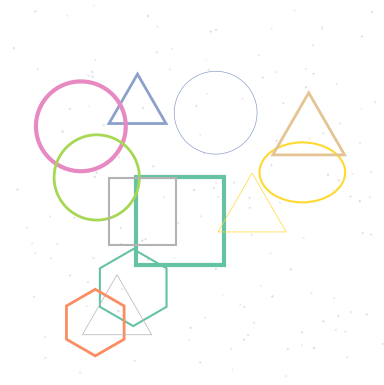[{"shape": "square", "thickness": 3, "radius": 0.57, "center": [0.468, 0.426]}, {"shape": "hexagon", "thickness": 1.5, "radius": 0.5, "center": [0.346, 0.253]}, {"shape": "hexagon", "thickness": 2, "radius": 0.43, "center": [0.247, 0.162]}, {"shape": "triangle", "thickness": 2, "radius": 0.43, "center": [0.357, 0.722]}, {"shape": "circle", "thickness": 0.5, "radius": 0.54, "center": [0.56, 0.707]}, {"shape": "circle", "thickness": 3, "radius": 0.58, "center": [0.21, 0.672]}, {"shape": "circle", "thickness": 2, "radius": 0.55, "center": [0.251, 0.539]}, {"shape": "triangle", "thickness": 0.5, "radius": 0.51, "center": [0.655, 0.449]}, {"shape": "oval", "thickness": 1.5, "radius": 0.56, "center": [0.785, 0.552]}, {"shape": "triangle", "thickness": 2, "radius": 0.54, "center": [0.802, 0.651]}, {"shape": "square", "thickness": 1.5, "radius": 0.43, "center": [0.37, 0.451]}, {"shape": "triangle", "thickness": 0.5, "radius": 0.52, "center": [0.304, 0.182]}]